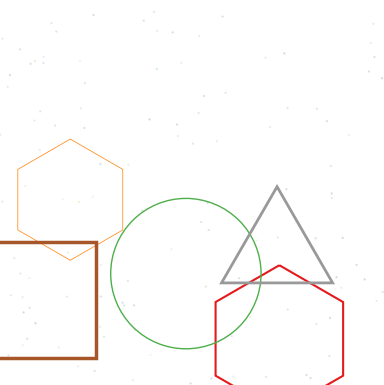[{"shape": "hexagon", "thickness": 1.5, "radius": 0.96, "center": [0.726, 0.12]}, {"shape": "circle", "thickness": 1, "radius": 0.98, "center": [0.483, 0.289]}, {"shape": "hexagon", "thickness": 0.5, "radius": 0.79, "center": [0.183, 0.481]}, {"shape": "square", "thickness": 2.5, "radius": 0.75, "center": [0.1, 0.221]}, {"shape": "triangle", "thickness": 2, "radius": 0.83, "center": [0.72, 0.348]}]